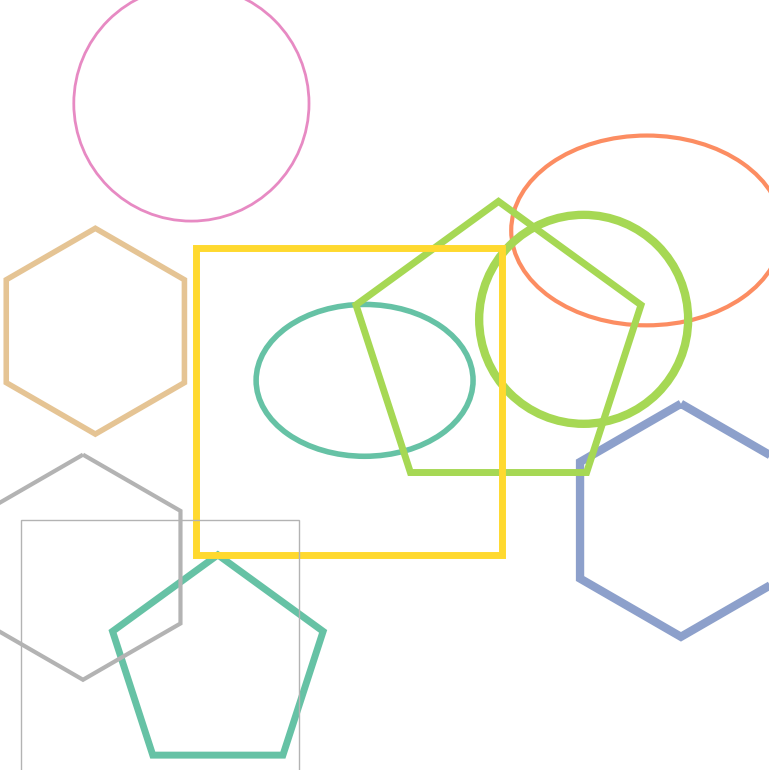[{"shape": "oval", "thickness": 2, "radius": 0.7, "center": [0.473, 0.506]}, {"shape": "pentagon", "thickness": 2.5, "radius": 0.72, "center": [0.283, 0.136]}, {"shape": "oval", "thickness": 1.5, "radius": 0.88, "center": [0.84, 0.701]}, {"shape": "hexagon", "thickness": 3, "radius": 0.76, "center": [0.884, 0.324]}, {"shape": "circle", "thickness": 1, "radius": 0.76, "center": [0.249, 0.866]}, {"shape": "circle", "thickness": 3, "radius": 0.68, "center": [0.758, 0.585]}, {"shape": "pentagon", "thickness": 2.5, "radius": 0.97, "center": [0.647, 0.544]}, {"shape": "square", "thickness": 2.5, "radius": 1.0, "center": [0.453, 0.478]}, {"shape": "hexagon", "thickness": 2, "radius": 0.67, "center": [0.124, 0.57]}, {"shape": "hexagon", "thickness": 1.5, "radius": 0.73, "center": [0.108, 0.263]}, {"shape": "square", "thickness": 0.5, "radius": 0.9, "center": [0.208, 0.143]}]